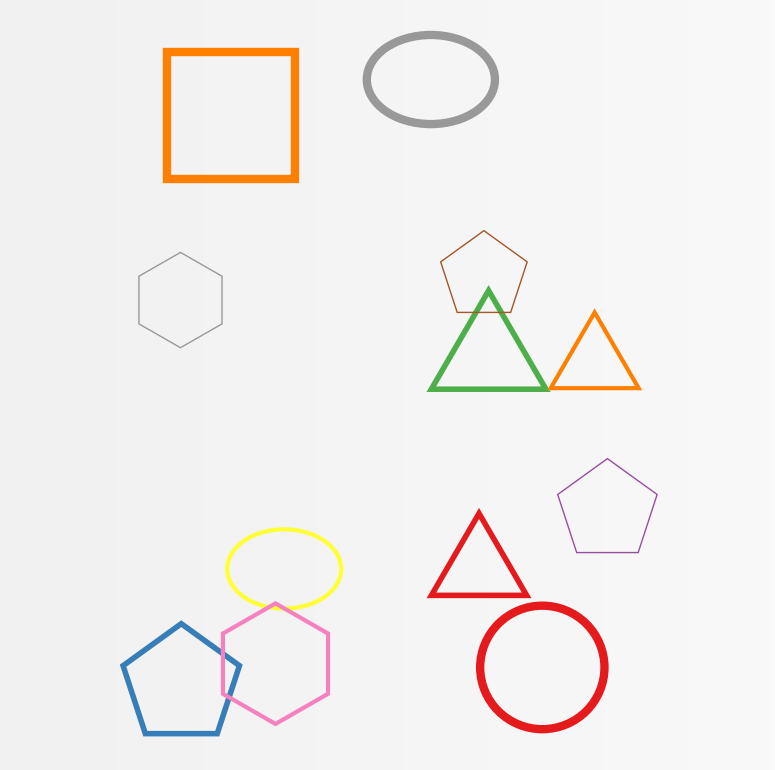[{"shape": "circle", "thickness": 3, "radius": 0.4, "center": [0.7, 0.133]}, {"shape": "triangle", "thickness": 2, "radius": 0.35, "center": [0.618, 0.262]}, {"shape": "pentagon", "thickness": 2, "radius": 0.39, "center": [0.234, 0.111]}, {"shape": "triangle", "thickness": 2, "radius": 0.43, "center": [0.63, 0.537]}, {"shape": "pentagon", "thickness": 0.5, "radius": 0.34, "center": [0.784, 0.337]}, {"shape": "square", "thickness": 3, "radius": 0.41, "center": [0.298, 0.85]}, {"shape": "triangle", "thickness": 1.5, "radius": 0.33, "center": [0.767, 0.529]}, {"shape": "oval", "thickness": 1.5, "radius": 0.37, "center": [0.367, 0.261]}, {"shape": "pentagon", "thickness": 0.5, "radius": 0.29, "center": [0.624, 0.642]}, {"shape": "hexagon", "thickness": 1.5, "radius": 0.39, "center": [0.355, 0.138]}, {"shape": "hexagon", "thickness": 0.5, "radius": 0.31, "center": [0.233, 0.61]}, {"shape": "oval", "thickness": 3, "radius": 0.41, "center": [0.556, 0.897]}]